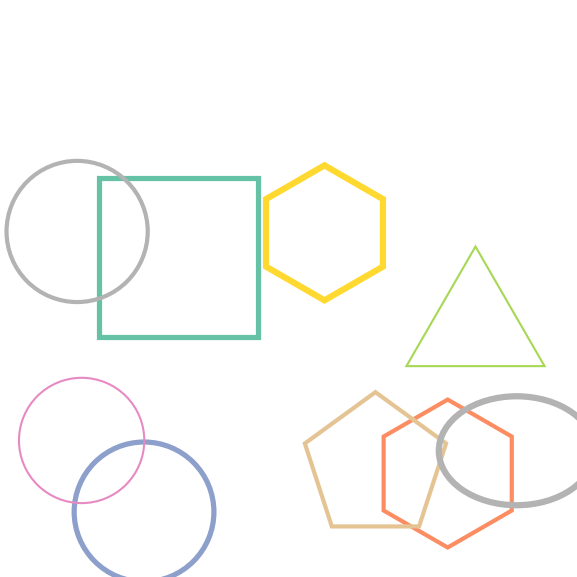[{"shape": "square", "thickness": 2.5, "radius": 0.69, "center": [0.31, 0.554]}, {"shape": "hexagon", "thickness": 2, "radius": 0.64, "center": [0.775, 0.179]}, {"shape": "circle", "thickness": 2.5, "radius": 0.6, "center": [0.249, 0.113]}, {"shape": "circle", "thickness": 1, "radius": 0.54, "center": [0.141, 0.236]}, {"shape": "triangle", "thickness": 1, "radius": 0.69, "center": [0.823, 0.434]}, {"shape": "hexagon", "thickness": 3, "radius": 0.58, "center": [0.562, 0.596]}, {"shape": "pentagon", "thickness": 2, "radius": 0.64, "center": [0.65, 0.192]}, {"shape": "oval", "thickness": 3, "radius": 0.67, "center": [0.895, 0.219]}, {"shape": "circle", "thickness": 2, "radius": 0.61, "center": [0.134, 0.598]}]